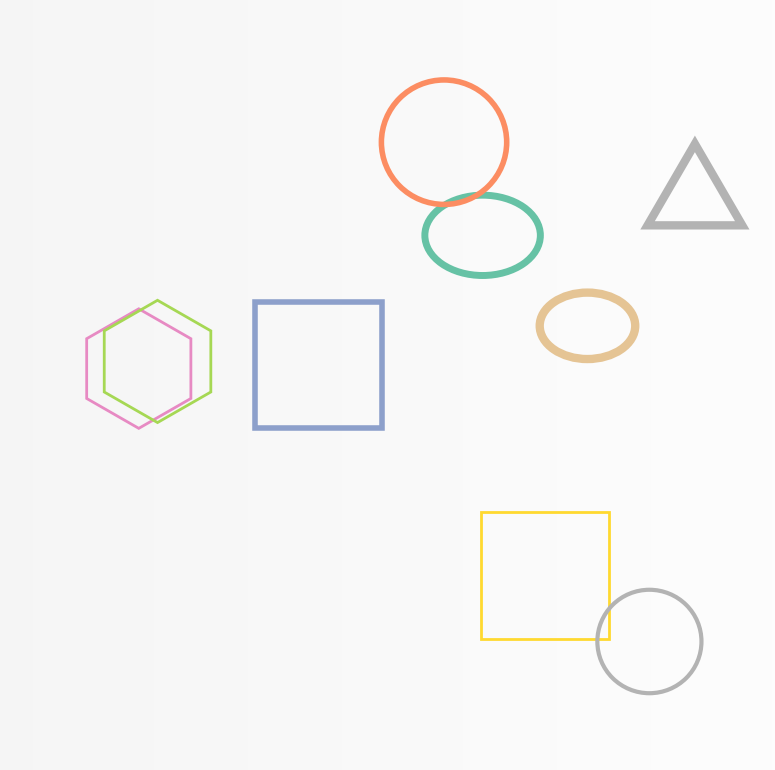[{"shape": "oval", "thickness": 2.5, "radius": 0.37, "center": [0.623, 0.694]}, {"shape": "circle", "thickness": 2, "radius": 0.4, "center": [0.573, 0.815]}, {"shape": "square", "thickness": 2, "radius": 0.41, "center": [0.411, 0.526]}, {"shape": "hexagon", "thickness": 1, "radius": 0.39, "center": [0.179, 0.521]}, {"shape": "hexagon", "thickness": 1, "radius": 0.4, "center": [0.203, 0.531]}, {"shape": "square", "thickness": 1, "radius": 0.41, "center": [0.703, 0.253]}, {"shape": "oval", "thickness": 3, "radius": 0.31, "center": [0.758, 0.577]}, {"shape": "circle", "thickness": 1.5, "radius": 0.34, "center": [0.838, 0.167]}, {"shape": "triangle", "thickness": 3, "radius": 0.35, "center": [0.897, 0.743]}]